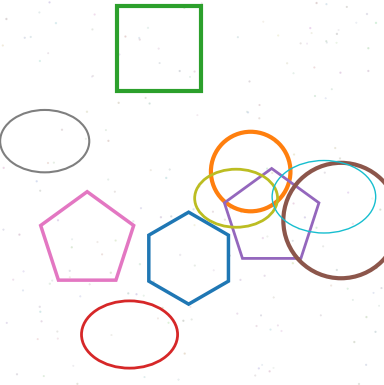[{"shape": "hexagon", "thickness": 2.5, "radius": 0.6, "center": [0.49, 0.329]}, {"shape": "circle", "thickness": 3, "radius": 0.52, "center": [0.651, 0.554]}, {"shape": "square", "thickness": 3, "radius": 0.55, "center": [0.412, 0.874]}, {"shape": "oval", "thickness": 2, "radius": 0.62, "center": [0.336, 0.131]}, {"shape": "pentagon", "thickness": 2, "radius": 0.65, "center": [0.706, 0.433]}, {"shape": "circle", "thickness": 3, "radius": 0.75, "center": [0.886, 0.427]}, {"shape": "pentagon", "thickness": 2.5, "radius": 0.63, "center": [0.226, 0.375]}, {"shape": "oval", "thickness": 1.5, "radius": 0.58, "center": [0.116, 0.633]}, {"shape": "oval", "thickness": 2, "radius": 0.54, "center": [0.613, 0.485]}, {"shape": "oval", "thickness": 1, "radius": 0.67, "center": [0.841, 0.489]}]